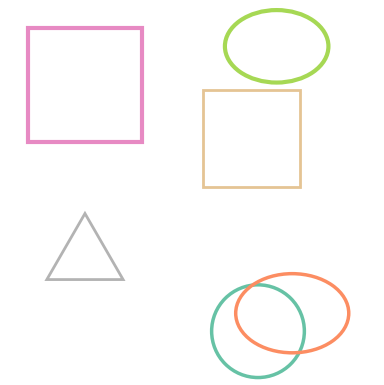[{"shape": "circle", "thickness": 2.5, "radius": 0.6, "center": [0.67, 0.14]}, {"shape": "oval", "thickness": 2.5, "radius": 0.73, "center": [0.759, 0.186]}, {"shape": "square", "thickness": 3, "radius": 0.74, "center": [0.221, 0.779]}, {"shape": "oval", "thickness": 3, "radius": 0.67, "center": [0.719, 0.88]}, {"shape": "square", "thickness": 2, "radius": 0.63, "center": [0.654, 0.641]}, {"shape": "triangle", "thickness": 2, "radius": 0.57, "center": [0.221, 0.331]}]